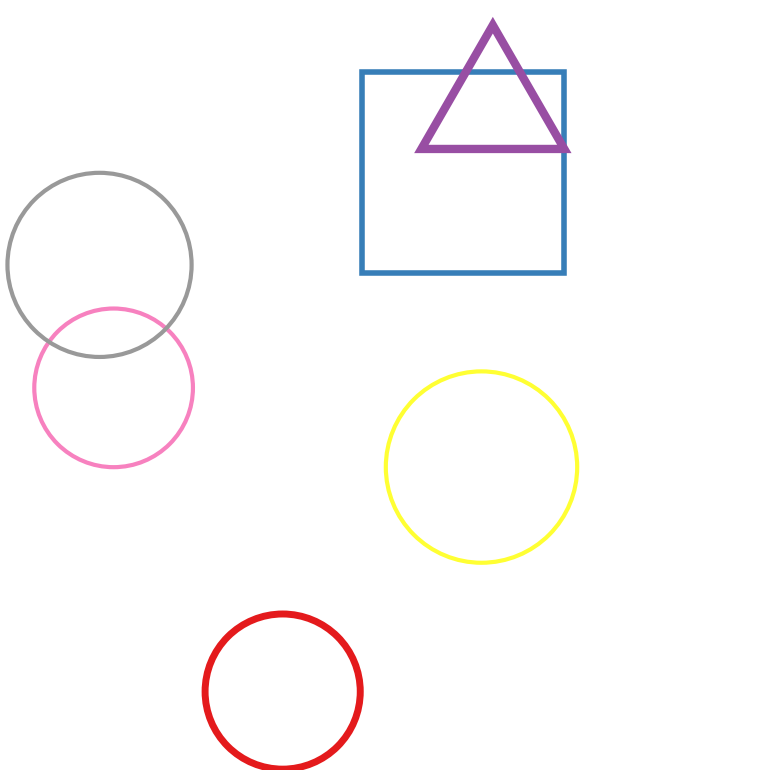[{"shape": "circle", "thickness": 2.5, "radius": 0.5, "center": [0.367, 0.102]}, {"shape": "square", "thickness": 2, "radius": 0.65, "center": [0.601, 0.776]}, {"shape": "triangle", "thickness": 3, "radius": 0.54, "center": [0.64, 0.86]}, {"shape": "circle", "thickness": 1.5, "radius": 0.62, "center": [0.625, 0.393]}, {"shape": "circle", "thickness": 1.5, "radius": 0.52, "center": [0.148, 0.496]}, {"shape": "circle", "thickness": 1.5, "radius": 0.6, "center": [0.129, 0.656]}]